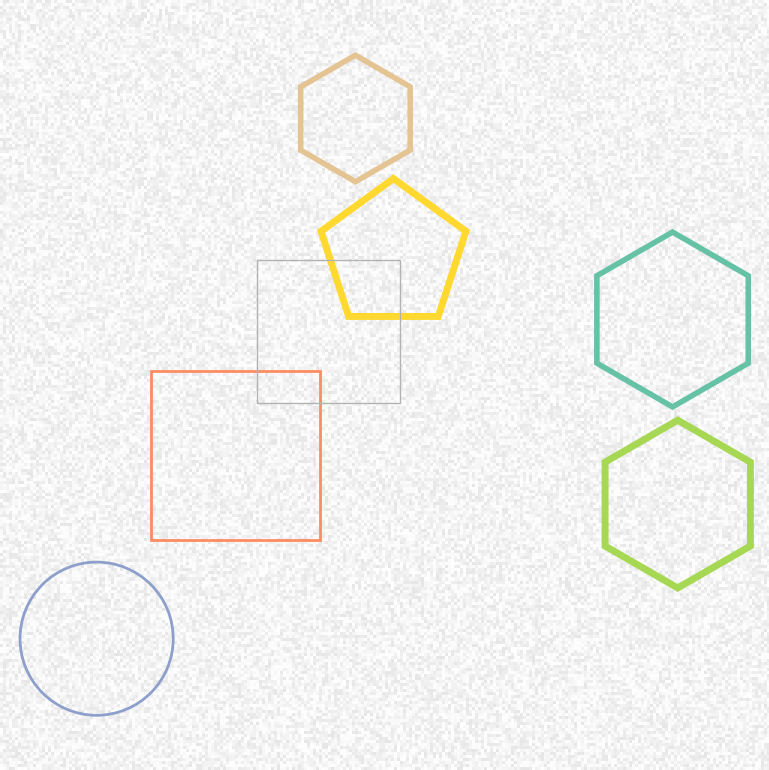[{"shape": "hexagon", "thickness": 2, "radius": 0.57, "center": [0.873, 0.585]}, {"shape": "square", "thickness": 1, "radius": 0.55, "center": [0.305, 0.408]}, {"shape": "circle", "thickness": 1, "radius": 0.5, "center": [0.125, 0.171]}, {"shape": "hexagon", "thickness": 2.5, "radius": 0.54, "center": [0.88, 0.345]}, {"shape": "pentagon", "thickness": 2.5, "radius": 0.49, "center": [0.511, 0.669]}, {"shape": "hexagon", "thickness": 2, "radius": 0.41, "center": [0.462, 0.846]}, {"shape": "square", "thickness": 0.5, "radius": 0.46, "center": [0.427, 0.57]}]